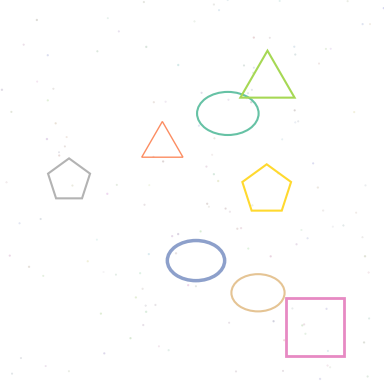[{"shape": "oval", "thickness": 1.5, "radius": 0.4, "center": [0.592, 0.705]}, {"shape": "triangle", "thickness": 1, "radius": 0.31, "center": [0.422, 0.623]}, {"shape": "oval", "thickness": 2.5, "radius": 0.37, "center": [0.509, 0.323]}, {"shape": "square", "thickness": 2, "radius": 0.38, "center": [0.818, 0.151]}, {"shape": "triangle", "thickness": 1.5, "radius": 0.41, "center": [0.695, 0.787]}, {"shape": "pentagon", "thickness": 1.5, "radius": 0.33, "center": [0.693, 0.507]}, {"shape": "oval", "thickness": 1.5, "radius": 0.35, "center": [0.67, 0.24]}, {"shape": "pentagon", "thickness": 1.5, "radius": 0.29, "center": [0.179, 0.531]}]